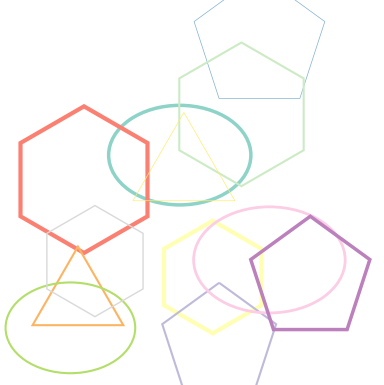[{"shape": "oval", "thickness": 2.5, "radius": 0.92, "center": [0.467, 0.597]}, {"shape": "hexagon", "thickness": 3, "radius": 0.73, "center": [0.553, 0.28]}, {"shape": "pentagon", "thickness": 1.5, "radius": 0.78, "center": [0.569, 0.11]}, {"shape": "hexagon", "thickness": 3, "radius": 0.95, "center": [0.218, 0.533]}, {"shape": "pentagon", "thickness": 0.5, "radius": 0.89, "center": [0.674, 0.889]}, {"shape": "triangle", "thickness": 1.5, "radius": 0.68, "center": [0.202, 0.223]}, {"shape": "oval", "thickness": 1.5, "radius": 0.84, "center": [0.183, 0.148]}, {"shape": "oval", "thickness": 2, "radius": 0.98, "center": [0.7, 0.325]}, {"shape": "hexagon", "thickness": 1, "radius": 0.72, "center": [0.247, 0.322]}, {"shape": "pentagon", "thickness": 2.5, "radius": 0.81, "center": [0.806, 0.276]}, {"shape": "hexagon", "thickness": 1.5, "radius": 0.93, "center": [0.627, 0.703]}, {"shape": "triangle", "thickness": 0.5, "radius": 0.76, "center": [0.478, 0.555]}]